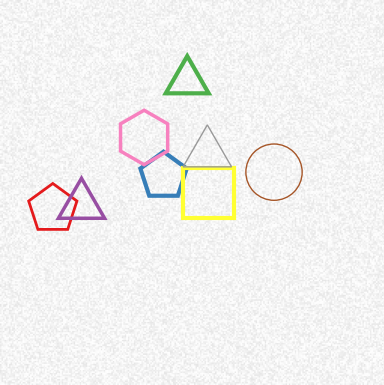[{"shape": "pentagon", "thickness": 2, "radius": 0.33, "center": [0.137, 0.458]}, {"shape": "pentagon", "thickness": 3, "radius": 0.32, "center": [0.425, 0.543]}, {"shape": "triangle", "thickness": 3, "radius": 0.32, "center": [0.486, 0.79]}, {"shape": "triangle", "thickness": 2.5, "radius": 0.35, "center": [0.212, 0.468]}, {"shape": "square", "thickness": 3, "radius": 0.33, "center": [0.541, 0.499]}, {"shape": "circle", "thickness": 1, "radius": 0.37, "center": [0.712, 0.553]}, {"shape": "hexagon", "thickness": 2.5, "radius": 0.35, "center": [0.374, 0.643]}, {"shape": "triangle", "thickness": 1, "radius": 0.36, "center": [0.539, 0.603]}]